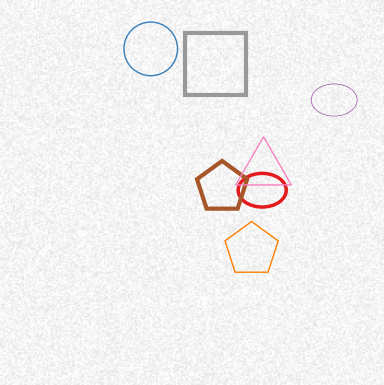[{"shape": "oval", "thickness": 2.5, "radius": 0.31, "center": [0.681, 0.506]}, {"shape": "circle", "thickness": 1, "radius": 0.35, "center": [0.392, 0.873]}, {"shape": "oval", "thickness": 0.5, "radius": 0.3, "center": [0.868, 0.74]}, {"shape": "pentagon", "thickness": 1, "radius": 0.36, "center": [0.653, 0.352]}, {"shape": "pentagon", "thickness": 3, "radius": 0.34, "center": [0.577, 0.513]}, {"shape": "triangle", "thickness": 1, "radius": 0.42, "center": [0.684, 0.561]}, {"shape": "square", "thickness": 3, "radius": 0.4, "center": [0.559, 0.834]}]